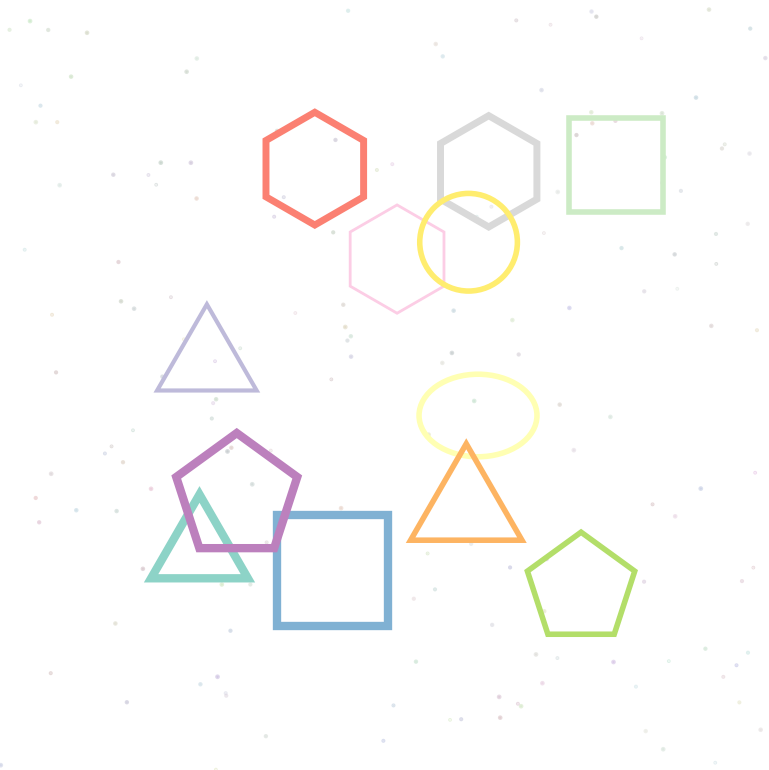[{"shape": "triangle", "thickness": 3, "radius": 0.36, "center": [0.259, 0.285]}, {"shape": "oval", "thickness": 2, "radius": 0.38, "center": [0.621, 0.46]}, {"shape": "triangle", "thickness": 1.5, "radius": 0.37, "center": [0.269, 0.53]}, {"shape": "hexagon", "thickness": 2.5, "radius": 0.37, "center": [0.409, 0.781]}, {"shape": "square", "thickness": 3, "radius": 0.36, "center": [0.432, 0.259]}, {"shape": "triangle", "thickness": 2, "radius": 0.42, "center": [0.606, 0.34]}, {"shape": "pentagon", "thickness": 2, "radius": 0.37, "center": [0.755, 0.236]}, {"shape": "hexagon", "thickness": 1, "radius": 0.35, "center": [0.516, 0.664]}, {"shape": "hexagon", "thickness": 2.5, "radius": 0.36, "center": [0.635, 0.777]}, {"shape": "pentagon", "thickness": 3, "radius": 0.41, "center": [0.307, 0.355]}, {"shape": "square", "thickness": 2, "radius": 0.31, "center": [0.801, 0.786]}, {"shape": "circle", "thickness": 2, "radius": 0.32, "center": [0.609, 0.685]}]